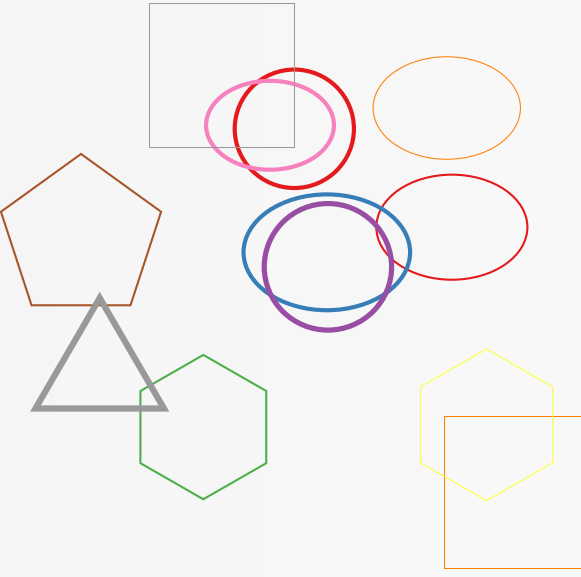[{"shape": "oval", "thickness": 1, "radius": 0.65, "center": [0.777, 0.606]}, {"shape": "circle", "thickness": 2, "radius": 0.51, "center": [0.506, 0.776]}, {"shape": "oval", "thickness": 2, "radius": 0.72, "center": [0.562, 0.562]}, {"shape": "hexagon", "thickness": 1, "radius": 0.62, "center": [0.35, 0.26]}, {"shape": "circle", "thickness": 2.5, "radius": 0.55, "center": [0.564, 0.537]}, {"shape": "oval", "thickness": 0.5, "radius": 0.63, "center": [0.769, 0.812]}, {"shape": "square", "thickness": 0.5, "radius": 0.66, "center": [0.895, 0.147]}, {"shape": "hexagon", "thickness": 0.5, "radius": 0.66, "center": [0.837, 0.263]}, {"shape": "pentagon", "thickness": 1, "radius": 0.72, "center": [0.139, 0.588]}, {"shape": "oval", "thickness": 2, "radius": 0.55, "center": [0.465, 0.782]}, {"shape": "triangle", "thickness": 3, "radius": 0.64, "center": [0.172, 0.356]}, {"shape": "square", "thickness": 0.5, "radius": 0.62, "center": [0.381, 0.869]}]